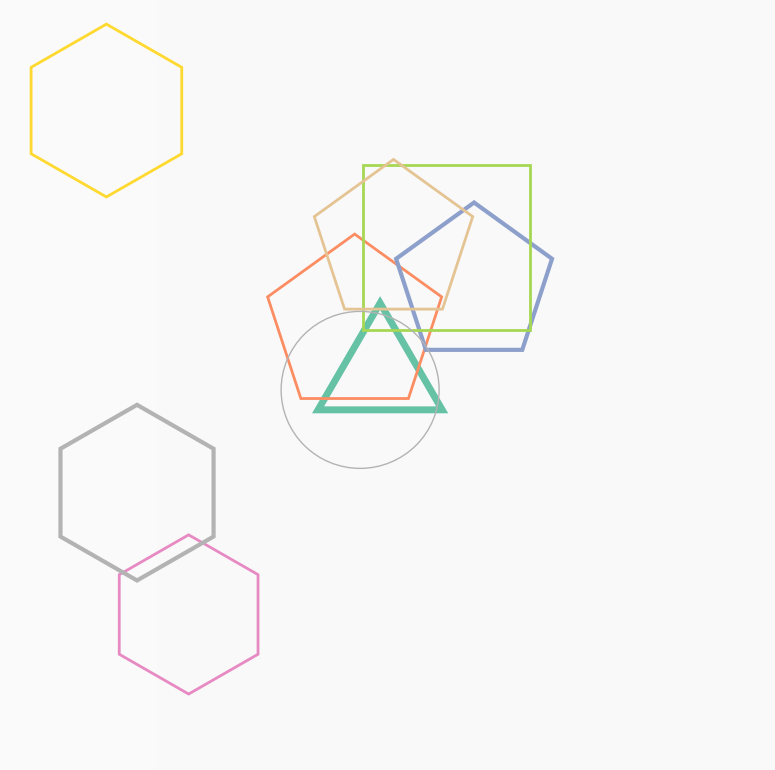[{"shape": "triangle", "thickness": 2.5, "radius": 0.46, "center": [0.49, 0.514]}, {"shape": "pentagon", "thickness": 1, "radius": 0.59, "center": [0.458, 0.578]}, {"shape": "pentagon", "thickness": 1.5, "radius": 0.53, "center": [0.612, 0.631]}, {"shape": "hexagon", "thickness": 1, "radius": 0.52, "center": [0.243, 0.202]}, {"shape": "square", "thickness": 1, "radius": 0.54, "center": [0.576, 0.679]}, {"shape": "hexagon", "thickness": 1, "radius": 0.56, "center": [0.137, 0.856]}, {"shape": "pentagon", "thickness": 1, "radius": 0.54, "center": [0.508, 0.685]}, {"shape": "hexagon", "thickness": 1.5, "radius": 0.57, "center": [0.177, 0.36]}, {"shape": "circle", "thickness": 0.5, "radius": 0.51, "center": [0.465, 0.494]}]